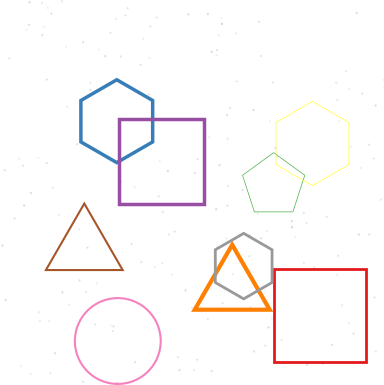[{"shape": "square", "thickness": 2, "radius": 0.6, "center": [0.832, 0.181]}, {"shape": "hexagon", "thickness": 2.5, "radius": 0.54, "center": [0.303, 0.685]}, {"shape": "pentagon", "thickness": 0.5, "radius": 0.43, "center": [0.711, 0.518]}, {"shape": "square", "thickness": 2.5, "radius": 0.55, "center": [0.42, 0.582]}, {"shape": "triangle", "thickness": 3, "radius": 0.56, "center": [0.603, 0.252]}, {"shape": "hexagon", "thickness": 0.5, "radius": 0.55, "center": [0.812, 0.627]}, {"shape": "triangle", "thickness": 1.5, "radius": 0.58, "center": [0.219, 0.356]}, {"shape": "circle", "thickness": 1.5, "radius": 0.56, "center": [0.306, 0.114]}, {"shape": "hexagon", "thickness": 2, "radius": 0.43, "center": [0.633, 0.309]}]